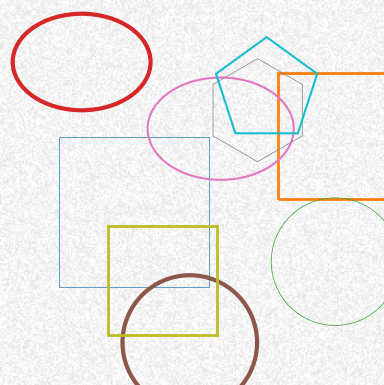[{"shape": "square", "thickness": 0.5, "radius": 0.97, "center": [0.347, 0.449]}, {"shape": "square", "thickness": 2, "radius": 0.82, "center": [0.887, 0.646]}, {"shape": "circle", "thickness": 0.5, "radius": 0.83, "center": [0.87, 0.32]}, {"shape": "oval", "thickness": 3, "radius": 0.9, "center": [0.212, 0.839]}, {"shape": "circle", "thickness": 3, "radius": 0.87, "center": [0.493, 0.11]}, {"shape": "oval", "thickness": 1.5, "radius": 0.95, "center": [0.573, 0.666]}, {"shape": "hexagon", "thickness": 0.5, "radius": 0.67, "center": [0.669, 0.714]}, {"shape": "square", "thickness": 2, "radius": 0.71, "center": [0.422, 0.272]}, {"shape": "pentagon", "thickness": 1.5, "radius": 0.69, "center": [0.693, 0.766]}]